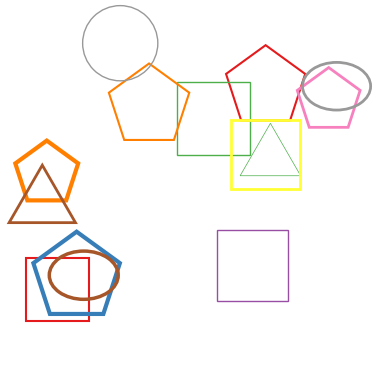[{"shape": "pentagon", "thickness": 1.5, "radius": 0.54, "center": [0.69, 0.775]}, {"shape": "square", "thickness": 1.5, "radius": 0.41, "center": [0.15, 0.248]}, {"shape": "pentagon", "thickness": 3, "radius": 0.59, "center": [0.199, 0.28]}, {"shape": "square", "thickness": 1, "radius": 0.47, "center": [0.555, 0.691]}, {"shape": "triangle", "thickness": 0.5, "radius": 0.45, "center": [0.702, 0.589]}, {"shape": "square", "thickness": 1, "radius": 0.46, "center": [0.656, 0.31]}, {"shape": "pentagon", "thickness": 3, "radius": 0.43, "center": [0.121, 0.549]}, {"shape": "pentagon", "thickness": 1.5, "radius": 0.55, "center": [0.387, 0.725]}, {"shape": "square", "thickness": 2, "radius": 0.45, "center": [0.69, 0.599]}, {"shape": "triangle", "thickness": 2, "radius": 0.5, "center": [0.11, 0.471]}, {"shape": "oval", "thickness": 2.5, "radius": 0.45, "center": [0.218, 0.285]}, {"shape": "pentagon", "thickness": 2, "radius": 0.43, "center": [0.854, 0.739]}, {"shape": "oval", "thickness": 2, "radius": 0.44, "center": [0.874, 0.776]}, {"shape": "circle", "thickness": 1, "radius": 0.49, "center": [0.312, 0.888]}]